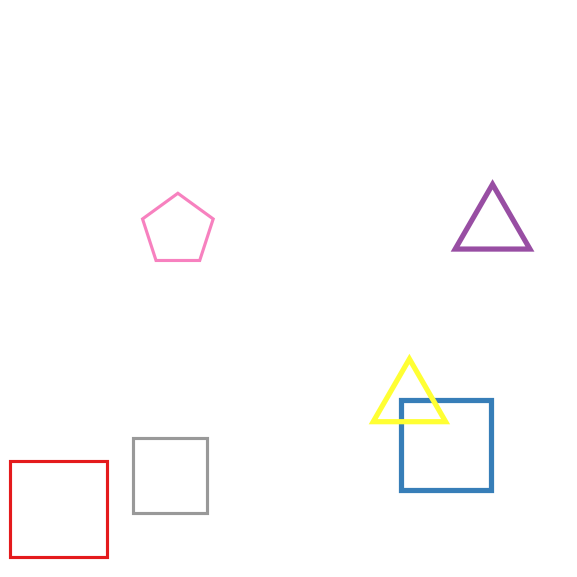[{"shape": "square", "thickness": 1.5, "radius": 0.42, "center": [0.101, 0.117]}, {"shape": "square", "thickness": 2.5, "radius": 0.39, "center": [0.772, 0.228]}, {"shape": "triangle", "thickness": 2.5, "radius": 0.37, "center": [0.853, 0.605]}, {"shape": "triangle", "thickness": 2.5, "radius": 0.36, "center": [0.709, 0.305]}, {"shape": "pentagon", "thickness": 1.5, "radius": 0.32, "center": [0.308, 0.6]}, {"shape": "square", "thickness": 1.5, "radius": 0.32, "center": [0.294, 0.176]}]